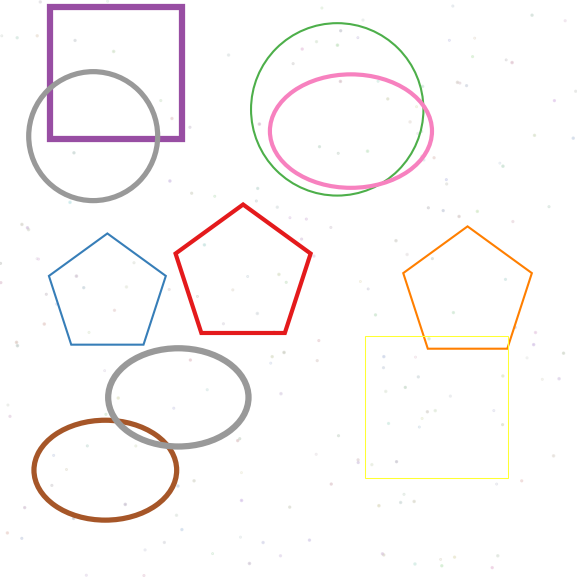[{"shape": "pentagon", "thickness": 2, "radius": 0.61, "center": [0.421, 0.522]}, {"shape": "pentagon", "thickness": 1, "radius": 0.53, "center": [0.186, 0.488]}, {"shape": "circle", "thickness": 1, "radius": 0.75, "center": [0.584, 0.81]}, {"shape": "square", "thickness": 3, "radius": 0.57, "center": [0.201, 0.873]}, {"shape": "pentagon", "thickness": 1, "radius": 0.59, "center": [0.81, 0.49]}, {"shape": "square", "thickness": 0.5, "radius": 0.62, "center": [0.756, 0.294]}, {"shape": "oval", "thickness": 2.5, "radius": 0.62, "center": [0.182, 0.185]}, {"shape": "oval", "thickness": 2, "radius": 0.7, "center": [0.608, 0.772]}, {"shape": "oval", "thickness": 3, "radius": 0.61, "center": [0.309, 0.311]}, {"shape": "circle", "thickness": 2.5, "radius": 0.56, "center": [0.161, 0.763]}]